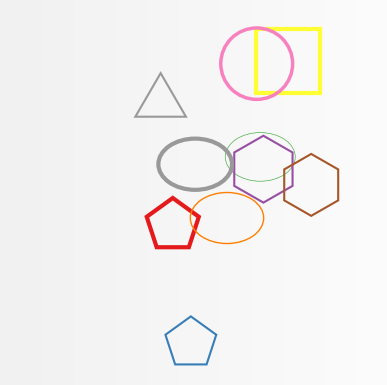[{"shape": "pentagon", "thickness": 3, "radius": 0.35, "center": [0.446, 0.415]}, {"shape": "pentagon", "thickness": 1.5, "radius": 0.34, "center": [0.493, 0.109]}, {"shape": "oval", "thickness": 0.5, "radius": 0.45, "center": [0.672, 0.592]}, {"shape": "hexagon", "thickness": 1.5, "radius": 0.43, "center": [0.68, 0.561]}, {"shape": "oval", "thickness": 1, "radius": 0.47, "center": [0.586, 0.434]}, {"shape": "square", "thickness": 3, "radius": 0.41, "center": [0.744, 0.842]}, {"shape": "hexagon", "thickness": 1.5, "radius": 0.4, "center": [0.803, 0.52]}, {"shape": "circle", "thickness": 2.5, "radius": 0.46, "center": [0.662, 0.835]}, {"shape": "triangle", "thickness": 1.5, "radius": 0.38, "center": [0.415, 0.735]}, {"shape": "oval", "thickness": 3, "radius": 0.48, "center": [0.504, 0.573]}]